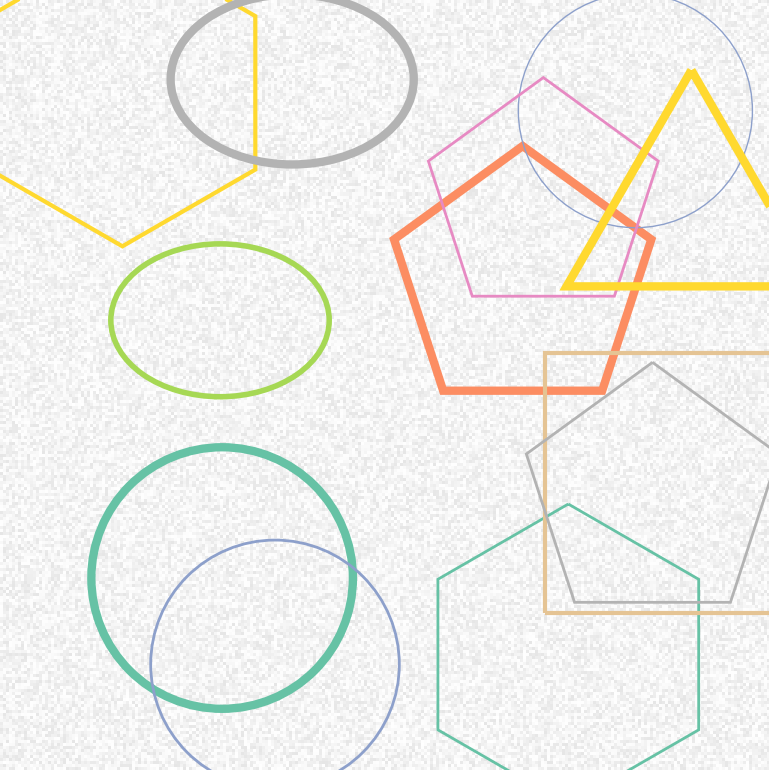[{"shape": "circle", "thickness": 3, "radius": 0.85, "center": [0.288, 0.249]}, {"shape": "hexagon", "thickness": 1, "radius": 0.98, "center": [0.738, 0.15]}, {"shape": "pentagon", "thickness": 3, "radius": 0.88, "center": [0.679, 0.635]}, {"shape": "circle", "thickness": 0.5, "radius": 0.76, "center": [0.825, 0.856]}, {"shape": "circle", "thickness": 1, "radius": 0.81, "center": [0.357, 0.137]}, {"shape": "pentagon", "thickness": 1, "radius": 0.78, "center": [0.706, 0.742]}, {"shape": "oval", "thickness": 2, "radius": 0.71, "center": [0.286, 0.584]}, {"shape": "triangle", "thickness": 3, "radius": 0.94, "center": [0.898, 0.722]}, {"shape": "hexagon", "thickness": 1.5, "radius": 1.0, "center": [0.159, 0.879]}, {"shape": "square", "thickness": 1.5, "radius": 0.84, "center": [0.877, 0.373]}, {"shape": "pentagon", "thickness": 1, "radius": 0.86, "center": [0.847, 0.357]}, {"shape": "oval", "thickness": 3, "radius": 0.79, "center": [0.379, 0.897]}]